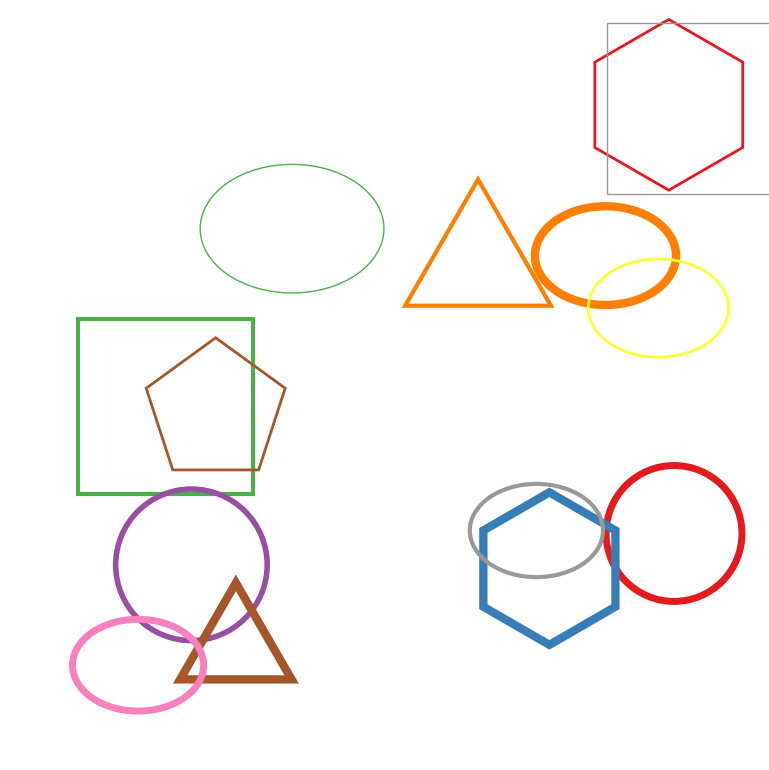[{"shape": "circle", "thickness": 2.5, "radius": 0.44, "center": [0.875, 0.307]}, {"shape": "hexagon", "thickness": 1, "radius": 0.55, "center": [0.869, 0.864]}, {"shape": "hexagon", "thickness": 3, "radius": 0.5, "center": [0.714, 0.262]}, {"shape": "square", "thickness": 1.5, "radius": 0.57, "center": [0.215, 0.472]}, {"shape": "oval", "thickness": 0.5, "radius": 0.6, "center": [0.379, 0.703]}, {"shape": "circle", "thickness": 2, "radius": 0.49, "center": [0.249, 0.266]}, {"shape": "triangle", "thickness": 1.5, "radius": 0.55, "center": [0.621, 0.658]}, {"shape": "oval", "thickness": 3, "radius": 0.46, "center": [0.786, 0.668]}, {"shape": "oval", "thickness": 1, "radius": 0.46, "center": [0.855, 0.6]}, {"shape": "pentagon", "thickness": 1, "radius": 0.47, "center": [0.28, 0.466]}, {"shape": "triangle", "thickness": 3, "radius": 0.42, "center": [0.306, 0.159]}, {"shape": "oval", "thickness": 2.5, "radius": 0.43, "center": [0.179, 0.136]}, {"shape": "square", "thickness": 0.5, "radius": 0.55, "center": [0.9, 0.86]}, {"shape": "oval", "thickness": 1.5, "radius": 0.43, "center": [0.697, 0.311]}]